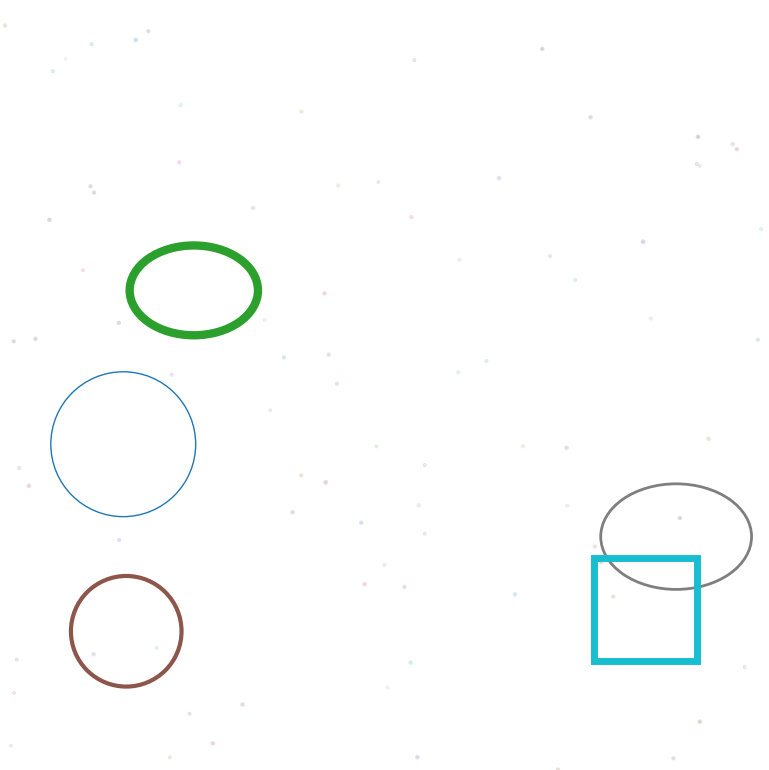[{"shape": "circle", "thickness": 0.5, "radius": 0.47, "center": [0.16, 0.423]}, {"shape": "oval", "thickness": 3, "radius": 0.42, "center": [0.252, 0.623]}, {"shape": "circle", "thickness": 1.5, "radius": 0.36, "center": [0.164, 0.18]}, {"shape": "oval", "thickness": 1, "radius": 0.49, "center": [0.878, 0.303]}, {"shape": "square", "thickness": 2.5, "radius": 0.33, "center": [0.839, 0.208]}]